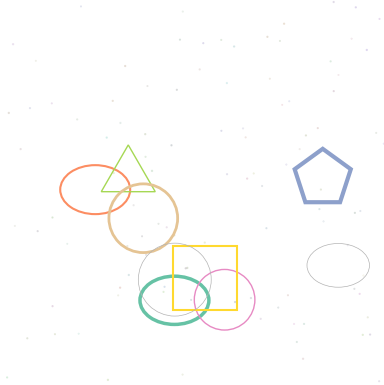[{"shape": "oval", "thickness": 2.5, "radius": 0.45, "center": [0.453, 0.22]}, {"shape": "oval", "thickness": 1.5, "radius": 0.45, "center": [0.247, 0.507]}, {"shape": "pentagon", "thickness": 3, "radius": 0.38, "center": [0.838, 0.537]}, {"shape": "circle", "thickness": 1, "radius": 0.39, "center": [0.583, 0.221]}, {"shape": "triangle", "thickness": 1, "radius": 0.4, "center": [0.333, 0.543]}, {"shape": "square", "thickness": 1.5, "radius": 0.42, "center": [0.532, 0.278]}, {"shape": "circle", "thickness": 2, "radius": 0.45, "center": [0.372, 0.433]}, {"shape": "oval", "thickness": 0.5, "radius": 0.41, "center": [0.879, 0.311]}, {"shape": "circle", "thickness": 0.5, "radius": 0.47, "center": [0.454, 0.274]}]